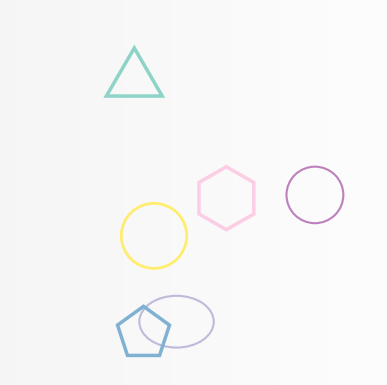[{"shape": "triangle", "thickness": 2.5, "radius": 0.42, "center": [0.347, 0.792]}, {"shape": "oval", "thickness": 1.5, "radius": 0.48, "center": [0.456, 0.164]}, {"shape": "pentagon", "thickness": 2.5, "radius": 0.35, "center": [0.37, 0.134]}, {"shape": "hexagon", "thickness": 2.5, "radius": 0.41, "center": [0.584, 0.485]}, {"shape": "circle", "thickness": 1.5, "radius": 0.37, "center": [0.813, 0.494]}, {"shape": "circle", "thickness": 2, "radius": 0.42, "center": [0.397, 0.387]}]